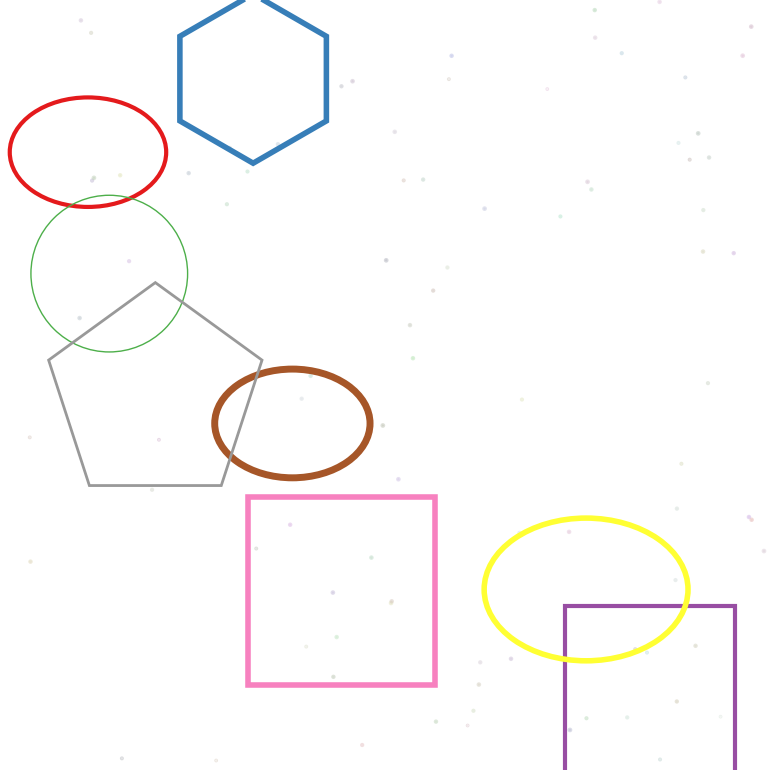[{"shape": "oval", "thickness": 1.5, "radius": 0.51, "center": [0.114, 0.802]}, {"shape": "hexagon", "thickness": 2, "radius": 0.55, "center": [0.329, 0.898]}, {"shape": "circle", "thickness": 0.5, "radius": 0.51, "center": [0.142, 0.645]}, {"shape": "square", "thickness": 1.5, "radius": 0.55, "center": [0.844, 0.103]}, {"shape": "oval", "thickness": 2, "radius": 0.66, "center": [0.761, 0.234]}, {"shape": "oval", "thickness": 2.5, "radius": 0.5, "center": [0.38, 0.45]}, {"shape": "square", "thickness": 2, "radius": 0.61, "center": [0.443, 0.232]}, {"shape": "pentagon", "thickness": 1, "radius": 0.73, "center": [0.202, 0.487]}]